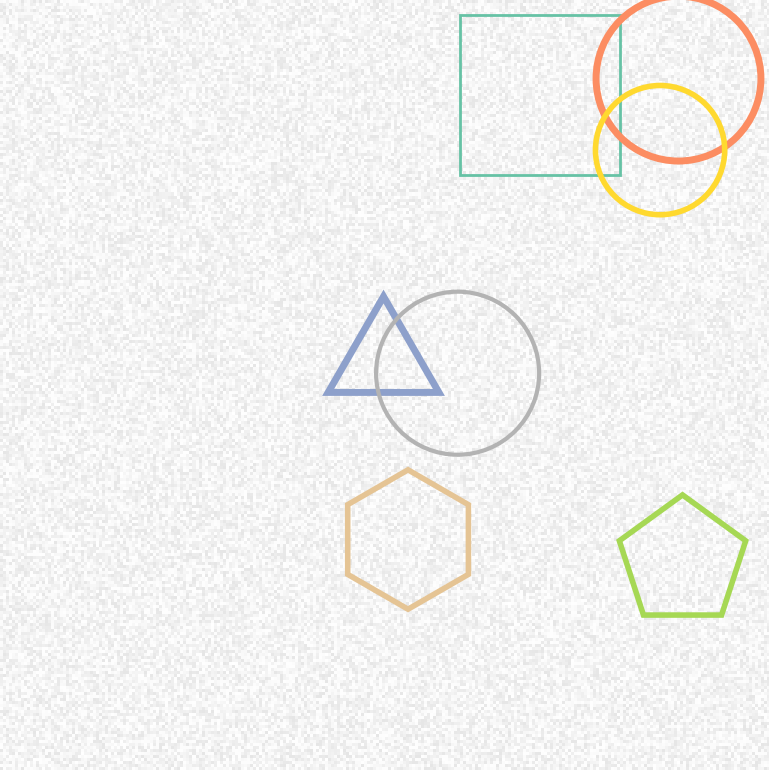[{"shape": "square", "thickness": 1, "radius": 0.52, "center": [0.702, 0.877]}, {"shape": "circle", "thickness": 2.5, "radius": 0.54, "center": [0.881, 0.898]}, {"shape": "triangle", "thickness": 2.5, "radius": 0.42, "center": [0.498, 0.532]}, {"shape": "pentagon", "thickness": 2, "radius": 0.43, "center": [0.886, 0.271]}, {"shape": "circle", "thickness": 2, "radius": 0.42, "center": [0.857, 0.805]}, {"shape": "hexagon", "thickness": 2, "radius": 0.45, "center": [0.53, 0.299]}, {"shape": "circle", "thickness": 1.5, "radius": 0.53, "center": [0.594, 0.515]}]